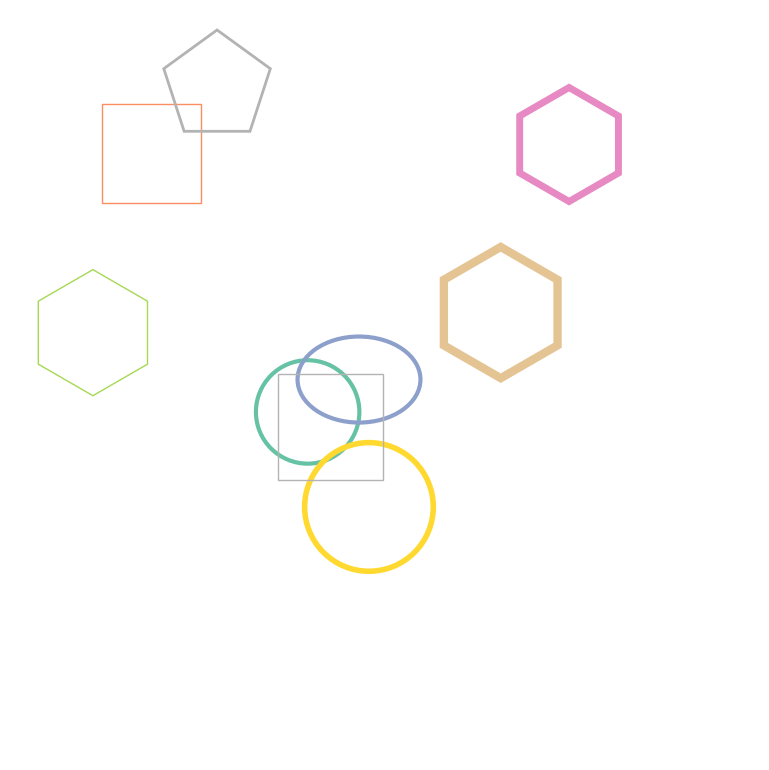[{"shape": "circle", "thickness": 1.5, "radius": 0.34, "center": [0.4, 0.465]}, {"shape": "square", "thickness": 0.5, "radius": 0.32, "center": [0.197, 0.8]}, {"shape": "oval", "thickness": 1.5, "radius": 0.4, "center": [0.466, 0.507]}, {"shape": "hexagon", "thickness": 2.5, "radius": 0.37, "center": [0.739, 0.812]}, {"shape": "hexagon", "thickness": 0.5, "radius": 0.41, "center": [0.121, 0.568]}, {"shape": "circle", "thickness": 2, "radius": 0.42, "center": [0.479, 0.342]}, {"shape": "hexagon", "thickness": 3, "radius": 0.43, "center": [0.65, 0.594]}, {"shape": "pentagon", "thickness": 1, "radius": 0.36, "center": [0.282, 0.888]}, {"shape": "square", "thickness": 0.5, "radius": 0.34, "center": [0.429, 0.445]}]